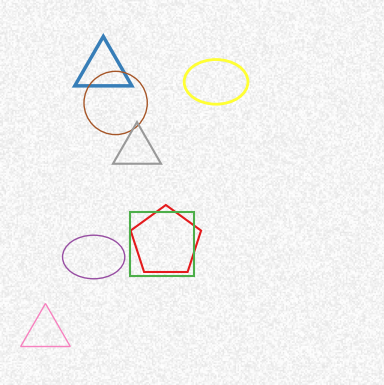[{"shape": "pentagon", "thickness": 1.5, "radius": 0.48, "center": [0.431, 0.371]}, {"shape": "triangle", "thickness": 2.5, "radius": 0.43, "center": [0.268, 0.82]}, {"shape": "square", "thickness": 1.5, "radius": 0.42, "center": [0.421, 0.366]}, {"shape": "oval", "thickness": 1, "radius": 0.4, "center": [0.243, 0.332]}, {"shape": "oval", "thickness": 2, "radius": 0.41, "center": [0.561, 0.787]}, {"shape": "circle", "thickness": 1, "radius": 0.41, "center": [0.3, 0.733]}, {"shape": "triangle", "thickness": 1, "radius": 0.37, "center": [0.118, 0.137]}, {"shape": "triangle", "thickness": 1.5, "radius": 0.36, "center": [0.356, 0.611]}]